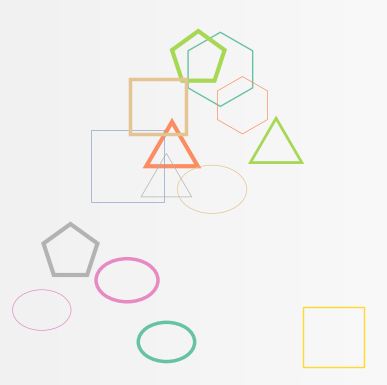[{"shape": "hexagon", "thickness": 1, "radius": 0.48, "center": [0.569, 0.82]}, {"shape": "oval", "thickness": 2.5, "radius": 0.36, "center": [0.43, 0.112]}, {"shape": "triangle", "thickness": 3, "radius": 0.38, "center": [0.444, 0.607]}, {"shape": "hexagon", "thickness": 0.5, "radius": 0.37, "center": [0.626, 0.727]}, {"shape": "square", "thickness": 0.5, "radius": 0.47, "center": [0.33, 0.568]}, {"shape": "oval", "thickness": 2.5, "radius": 0.4, "center": [0.328, 0.272]}, {"shape": "oval", "thickness": 0.5, "radius": 0.38, "center": [0.108, 0.195]}, {"shape": "triangle", "thickness": 2, "radius": 0.38, "center": [0.713, 0.616]}, {"shape": "pentagon", "thickness": 3, "radius": 0.36, "center": [0.512, 0.848]}, {"shape": "square", "thickness": 1, "radius": 0.39, "center": [0.859, 0.125]}, {"shape": "oval", "thickness": 0.5, "radius": 0.45, "center": [0.547, 0.508]}, {"shape": "square", "thickness": 2.5, "radius": 0.36, "center": [0.408, 0.723]}, {"shape": "triangle", "thickness": 0.5, "radius": 0.38, "center": [0.429, 0.526]}, {"shape": "pentagon", "thickness": 3, "radius": 0.37, "center": [0.182, 0.345]}]